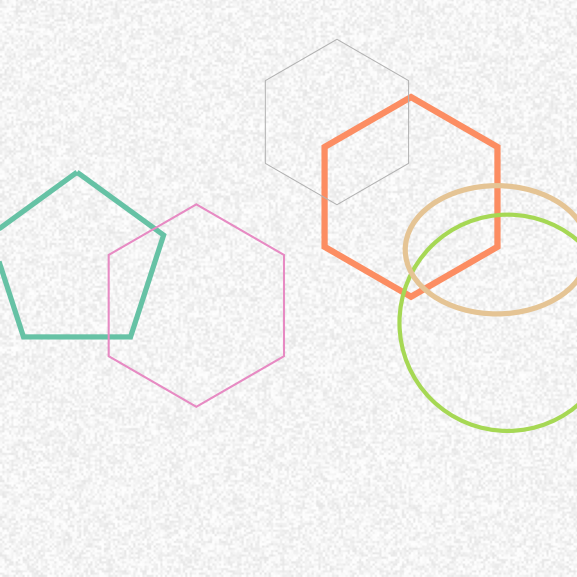[{"shape": "pentagon", "thickness": 2.5, "radius": 0.79, "center": [0.133, 0.543]}, {"shape": "hexagon", "thickness": 3, "radius": 0.86, "center": [0.712, 0.658]}, {"shape": "hexagon", "thickness": 1, "radius": 0.88, "center": [0.34, 0.47]}, {"shape": "circle", "thickness": 2, "radius": 0.94, "center": [0.879, 0.44]}, {"shape": "oval", "thickness": 2.5, "radius": 0.79, "center": [0.86, 0.567]}, {"shape": "hexagon", "thickness": 0.5, "radius": 0.72, "center": [0.583, 0.788]}]